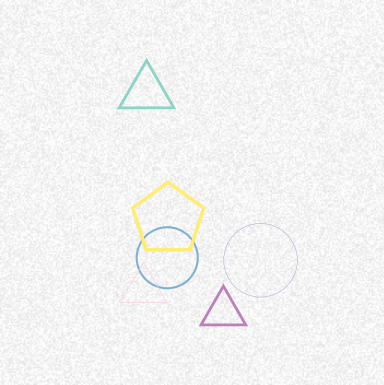[{"shape": "triangle", "thickness": 2, "radius": 0.41, "center": [0.381, 0.761]}, {"shape": "circle", "thickness": 0.5, "radius": 0.48, "center": [0.677, 0.324]}, {"shape": "circle", "thickness": 1.5, "radius": 0.4, "center": [0.434, 0.331]}, {"shape": "triangle", "thickness": 0.5, "radius": 0.35, "center": [0.373, 0.249]}, {"shape": "triangle", "thickness": 2, "radius": 0.34, "center": [0.58, 0.19]}, {"shape": "pentagon", "thickness": 2.5, "radius": 0.49, "center": [0.437, 0.43]}]